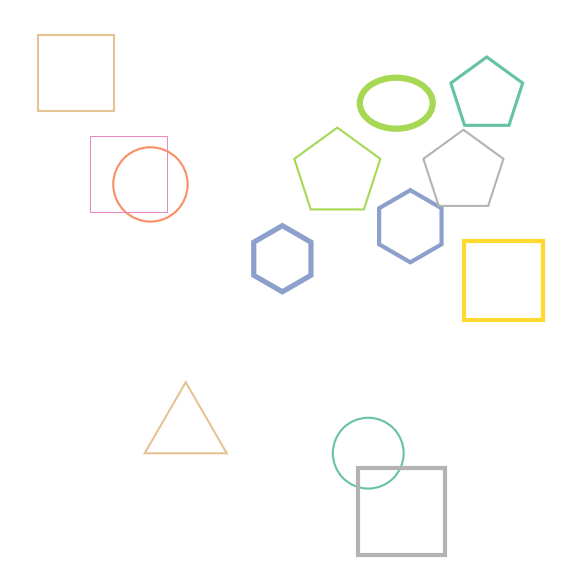[{"shape": "circle", "thickness": 1, "radius": 0.31, "center": [0.638, 0.214]}, {"shape": "pentagon", "thickness": 1.5, "radius": 0.33, "center": [0.843, 0.835]}, {"shape": "circle", "thickness": 1, "radius": 0.32, "center": [0.261, 0.68]}, {"shape": "hexagon", "thickness": 2, "radius": 0.31, "center": [0.711, 0.607]}, {"shape": "hexagon", "thickness": 2.5, "radius": 0.29, "center": [0.489, 0.551]}, {"shape": "square", "thickness": 0.5, "radius": 0.33, "center": [0.222, 0.698]}, {"shape": "oval", "thickness": 3, "radius": 0.32, "center": [0.686, 0.82]}, {"shape": "pentagon", "thickness": 1, "radius": 0.39, "center": [0.584, 0.7]}, {"shape": "square", "thickness": 2, "radius": 0.34, "center": [0.872, 0.513]}, {"shape": "square", "thickness": 1, "radius": 0.33, "center": [0.132, 0.873]}, {"shape": "triangle", "thickness": 1, "radius": 0.41, "center": [0.322, 0.255]}, {"shape": "square", "thickness": 2, "radius": 0.38, "center": [0.695, 0.114]}, {"shape": "pentagon", "thickness": 1, "radius": 0.36, "center": [0.802, 0.702]}]